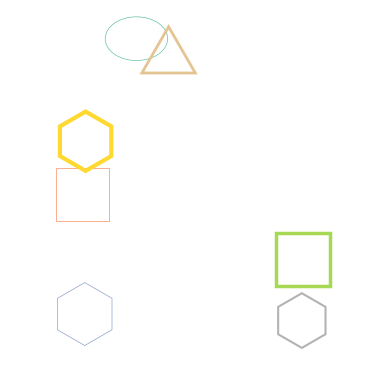[{"shape": "oval", "thickness": 0.5, "radius": 0.41, "center": [0.354, 0.899]}, {"shape": "square", "thickness": 0.5, "radius": 0.34, "center": [0.215, 0.495]}, {"shape": "hexagon", "thickness": 0.5, "radius": 0.41, "center": [0.22, 0.184]}, {"shape": "square", "thickness": 2.5, "radius": 0.35, "center": [0.787, 0.326]}, {"shape": "hexagon", "thickness": 3, "radius": 0.39, "center": [0.222, 0.633]}, {"shape": "triangle", "thickness": 2, "radius": 0.4, "center": [0.438, 0.85]}, {"shape": "hexagon", "thickness": 1.5, "radius": 0.36, "center": [0.784, 0.167]}]